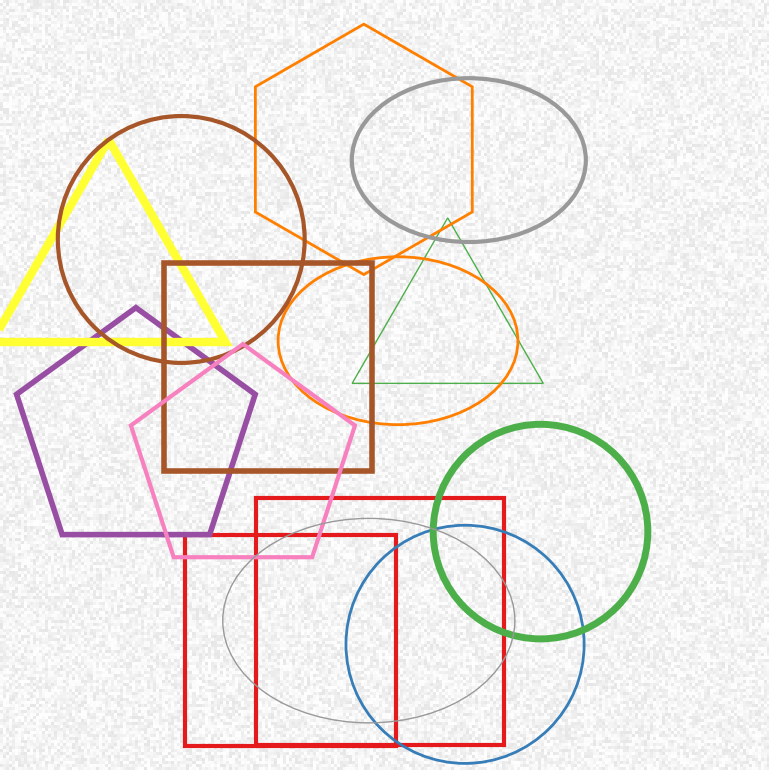[{"shape": "square", "thickness": 1.5, "radius": 0.69, "center": [0.377, 0.168]}, {"shape": "square", "thickness": 1.5, "radius": 0.8, "center": [0.493, 0.193]}, {"shape": "circle", "thickness": 1, "radius": 0.77, "center": [0.604, 0.163]}, {"shape": "triangle", "thickness": 0.5, "radius": 0.72, "center": [0.581, 0.574]}, {"shape": "circle", "thickness": 2.5, "radius": 0.7, "center": [0.702, 0.31]}, {"shape": "pentagon", "thickness": 2, "radius": 0.81, "center": [0.176, 0.438]}, {"shape": "hexagon", "thickness": 1, "radius": 0.81, "center": [0.472, 0.806]}, {"shape": "oval", "thickness": 1, "radius": 0.78, "center": [0.517, 0.558]}, {"shape": "triangle", "thickness": 3, "radius": 0.88, "center": [0.141, 0.643]}, {"shape": "square", "thickness": 2, "radius": 0.67, "center": [0.348, 0.524]}, {"shape": "circle", "thickness": 1.5, "radius": 0.8, "center": [0.235, 0.689]}, {"shape": "pentagon", "thickness": 1.5, "radius": 0.77, "center": [0.315, 0.4]}, {"shape": "oval", "thickness": 0.5, "radius": 0.95, "center": [0.479, 0.194]}, {"shape": "oval", "thickness": 1.5, "radius": 0.76, "center": [0.609, 0.792]}]